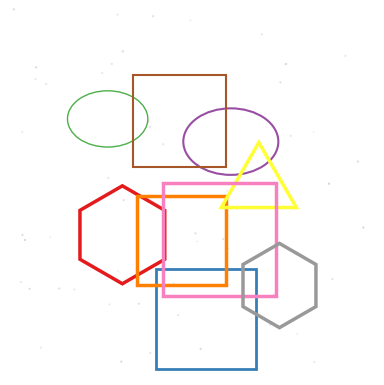[{"shape": "hexagon", "thickness": 2.5, "radius": 0.64, "center": [0.318, 0.39]}, {"shape": "square", "thickness": 2, "radius": 0.65, "center": [0.534, 0.171]}, {"shape": "oval", "thickness": 1, "radius": 0.52, "center": [0.28, 0.691]}, {"shape": "oval", "thickness": 1.5, "radius": 0.62, "center": [0.6, 0.632]}, {"shape": "square", "thickness": 2.5, "radius": 0.58, "center": [0.471, 0.376]}, {"shape": "triangle", "thickness": 2.5, "radius": 0.56, "center": [0.672, 0.517]}, {"shape": "square", "thickness": 1.5, "radius": 0.6, "center": [0.467, 0.686]}, {"shape": "square", "thickness": 2.5, "radius": 0.73, "center": [0.57, 0.379]}, {"shape": "hexagon", "thickness": 2.5, "radius": 0.55, "center": [0.726, 0.258]}]